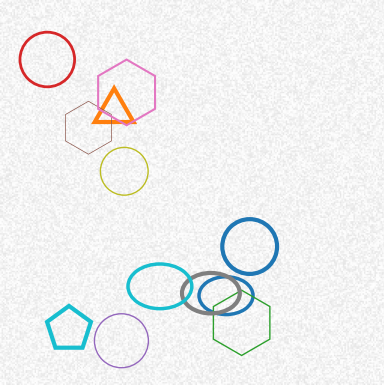[{"shape": "oval", "thickness": 2.5, "radius": 0.35, "center": [0.587, 0.232]}, {"shape": "circle", "thickness": 3, "radius": 0.36, "center": [0.649, 0.36]}, {"shape": "triangle", "thickness": 3, "radius": 0.29, "center": [0.296, 0.712]}, {"shape": "hexagon", "thickness": 1, "radius": 0.42, "center": [0.628, 0.161]}, {"shape": "circle", "thickness": 2, "radius": 0.35, "center": [0.123, 0.845]}, {"shape": "circle", "thickness": 1, "radius": 0.35, "center": [0.315, 0.115]}, {"shape": "hexagon", "thickness": 0.5, "radius": 0.34, "center": [0.23, 0.668]}, {"shape": "hexagon", "thickness": 1.5, "radius": 0.43, "center": [0.329, 0.76]}, {"shape": "oval", "thickness": 3, "radius": 0.38, "center": [0.548, 0.238]}, {"shape": "circle", "thickness": 1, "radius": 0.31, "center": [0.323, 0.555]}, {"shape": "oval", "thickness": 2.5, "radius": 0.41, "center": [0.415, 0.256]}, {"shape": "pentagon", "thickness": 3, "radius": 0.3, "center": [0.179, 0.145]}]